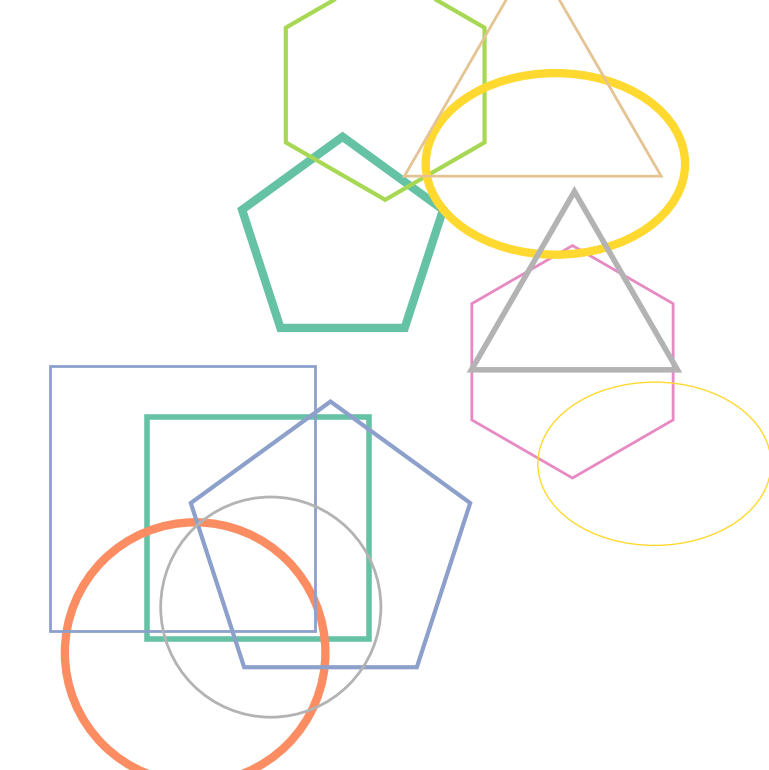[{"shape": "pentagon", "thickness": 3, "radius": 0.69, "center": [0.445, 0.685]}, {"shape": "square", "thickness": 2, "radius": 0.72, "center": [0.335, 0.315]}, {"shape": "circle", "thickness": 3, "radius": 0.85, "center": [0.253, 0.153]}, {"shape": "pentagon", "thickness": 1.5, "radius": 0.95, "center": [0.429, 0.288]}, {"shape": "square", "thickness": 1, "radius": 0.86, "center": [0.237, 0.353]}, {"shape": "hexagon", "thickness": 1, "radius": 0.75, "center": [0.743, 0.53]}, {"shape": "hexagon", "thickness": 1.5, "radius": 0.74, "center": [0.5, 0.89]}, {"shape": "oval", "thickness": 0.5, "radius": 0.76, "center": [0.85, 0.398]}, {"shape": "oval", "thickness": 3, "radius": 0.84, "center": [0.721, 0.787]}, {"shape": "triangle", "thickness": 1, "radius": 0.96, "center": [0.692, 0.867]}, {"shape": "triangle", "thickness": 2, "radius": 0.77, "center": [0.746, 0.597]}, {"shape": "circle", "thickness": 1, "radius": 0.71, "center": [0.352, 0.212]}]